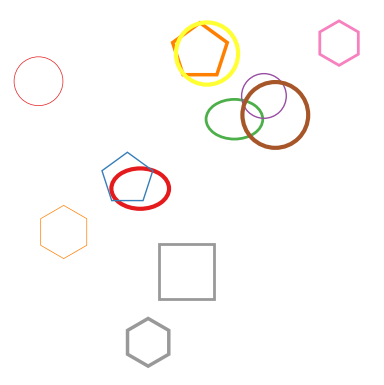[{"shape": "oval", "thickness": 3, "radius": 0.37, "center": [0.364, 0.51]}, {"shape": "circle", "thickness": 0.5, "radius": 0.32, "center": [0.1, 0.789]}, {"shape": "pentagon", "thickness": 1, "radius": 0.35, "center": [0.331, 0.535]}, {"shape": "oval", "thickness": 2, "radius": 0.37, "center": [0.609, 0.69]}, {"shape": "circle", "thickness": 1, "radius": 0.29, "center": [0.686, 0.751]}, {"shape": "pentagon", "thickness": 2.5, "radius": 0.37, "center": [0.519, 0.866]}, {"shape": "hexagon", "thickness": 0.5, "radius": 0.35, "center": [0.166, 0.397]}, {"shape": "circle", "thickness": 3, "radius": 0.4, "center": [0.538, 0.861]}, {"shape": "circle", "thickness": 3, "radius": 0.43, "center": [0.715, 0.701]}, {"shape": "hexagon", "thickness": 2, "radius": 0.29, "center": [0.881, 0.888]}, {"shape": "square", "thickness": 2, "radius": 0.35, "center": [0.485, 0.295]}, {"shape": "hexagon", "thickness": 2.5, "radius": 0.31, "center": [0.385, 0.111]}]